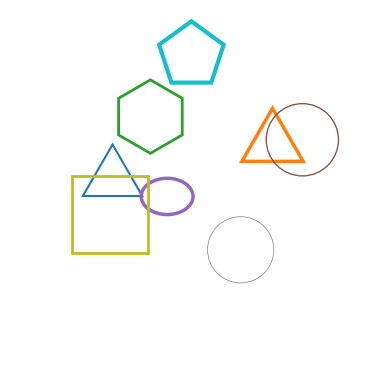[{"shape": "triangle", "thickness": 1.5, "radius": 0.45, "center": [0.292, 0.536]}, {"shape": "triangle", "thickness": 2.5, "radius": 0.46, "center": [0.708, 0.627]}, {"shape": "hexagon", "thickness": 2, "radius": 0.48, "center": [0.391, 0.697]}, {"shape": "oval", "thickness": 2.5, "radius": 0.34, "center": [0.434, 0.49]}, {"shape": "circle", "thickness": 1, "radius": 0.47, "center": [0.785, 0.637]}, {"shape": "circle", "thickness": 0.5, "radius": 0.43, "center": [0.625, 0.351]}, {"shape": "square", "thickness": 2, "radius": 0.5, "center": [0.286, 0.444]}, {"shape": "pentagon", "thickness": 3, "radius": 0.44, "center": [0.497, 0.857]}]